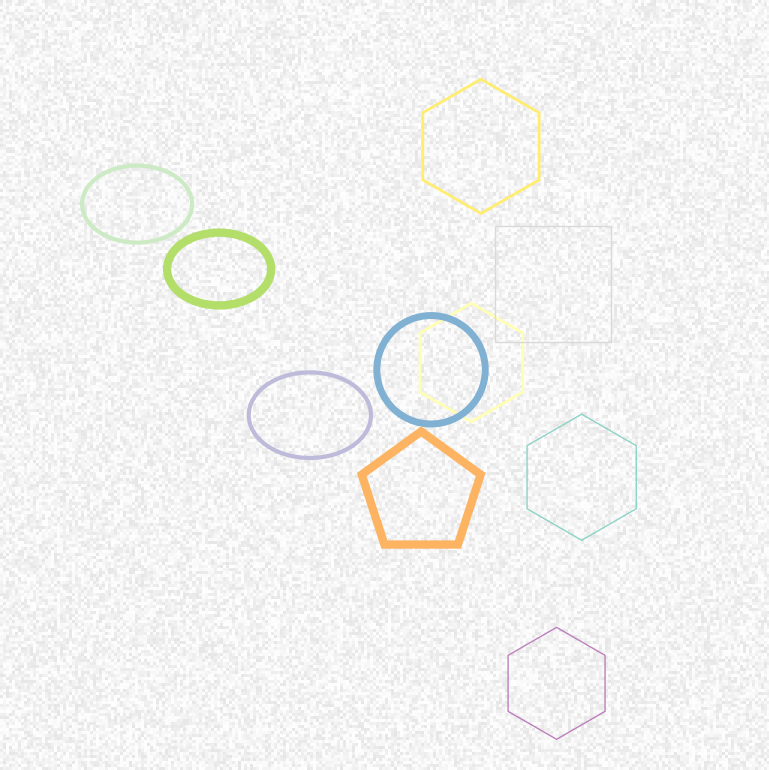[{"shape": "hexagon", "thickness": 0.5, "radius": 0.41, "center": [0.755, 0.38]}, {"shape": "hexagon", "thickness": 1, "radius": 0.38, "center": [0.612, 0.529]}, {"shape": "oval", "thickness": 1.5, "radius": 0.4, "center": [0.402, 0.461]}, {"shape": "circle", "thickness": 2.5, "radius": 0.35, "center": [0.56, 0.52]}, {"shape": "pentagon", "thickness": 3, "radius": 0.41, "center": [0.547, 0.359]}, {"shape": "oval", "thickness": 3, "radius": 0.34, "center": [0.285, 0.651]}, {"shape": "square", "thickness": 0.5, "radius": 0.38, "center": [0.718, 0.631]}, {"shape": "hexagon", "thickness": 0.5, "radius": 0.36, "center": [0.723, 0.113]}, {"shape": "oval", "thickness": 1.5, "radius": 0.36, "center": [0.178, 0.735]}, {"shape": "hexagon", "thickness": 1, "radius": 0.44, "center": [0.625, 0.81]}]